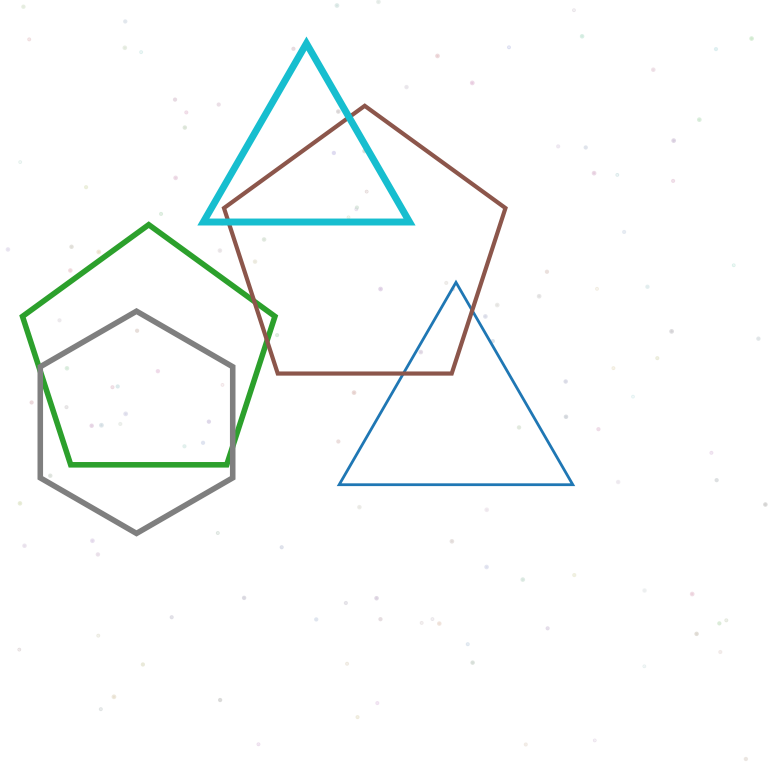[{"shape": "triangle", "thickness": 1, "radius": 0.88, "center": [0.592, 0.458]}, {"shape": "pentagon", "thickness": 2, "radius": 0.86, "center": [0.193, 0.536]}, {"shape": "pentagon", "thickness": 1.5, "radius": 0.96, "center": [0.474, 0.67]}, {"shape": "hexagon", "thickness": 2, "radius": 0.72, "center": [0.177, 0.452]}, {"shape": "triangle", "thickness": 2.5, "radius": 0.77, "center": [0.398, 0.789]}]